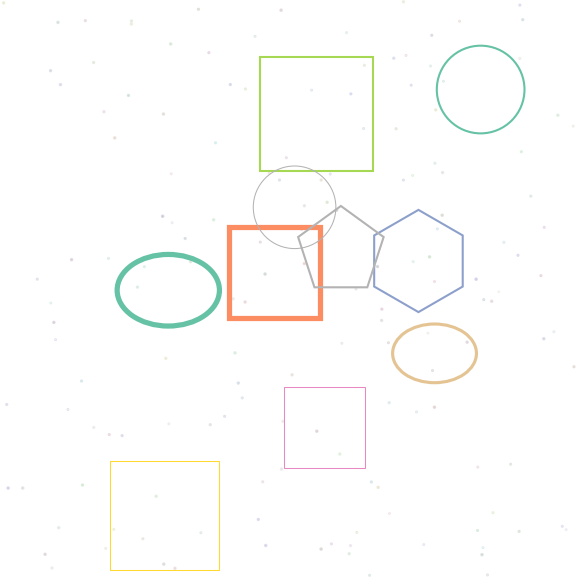[{"shape": "circle", "thickness": 1, "radius": 0.38, "center": [0.832, 0.844]}, {"shape": "oval", "thickness": 2.5, "radius": 0.44, "center": [0.291, 0.497]}, {"shape": "square", "thickness": 2.5, "radius": 0.39, "center": [0.475, 0.527]}, {"shape": "hexagon", "thickness": 1, "radius": 0.44, "center": [0.725, 0.547]}, {"shape": "square", "thickness": 0.5, "radius": 0.35, "center": [0.561, 0.258]}, {"shape": "square", "thickness": 1, "radius": 0.49, "center": [0.548, 0.802]}, {"shape": "square", "thickness": 0.5, "radius": 0.47, "center": [0.285, 0.106]}, {"shape": "oval", "thickness": 1.5, "radius": 0.36, "center": [0.752, 0.387]}, {"shape": "circle", "thickness": 0.5, "radius": 0.36, "center": [0.51, 0.64]}, {"shape": "pentagon", "thickness": 1, "radius": 0.39, "center": [0.59, 0.565]}]